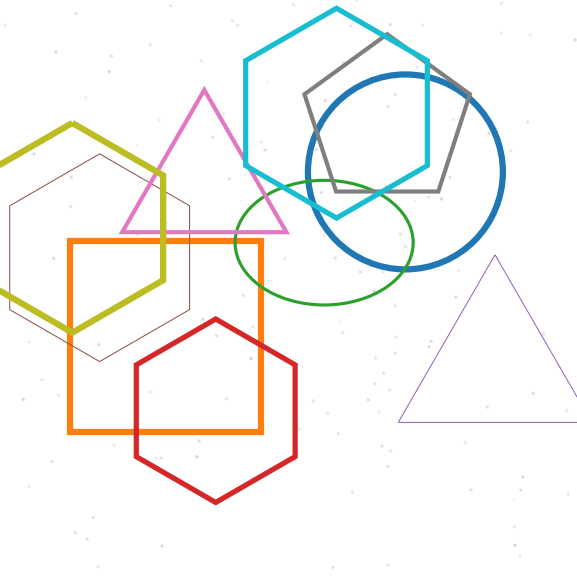[{"shape": "circle", "thickness": 3, "radius": 0.84, "center": [0.702, 0.701]}, {"shape": "square", "thickness": 3, "radius": 0.83, "center": [0.286, 0.417]}, {"shape": "oval", "thickness": 1.5, "radius": 0.77, "center": [0.561, 0.579]}, {"shape": "hexagon", "thickness": 2.5, "radius": 0.79, "center": [0.374, 0.288]}, {"shape": "triangle", "thickness": 0.5, "radius": 0.97, "center": [0.857, 0.364]}, {"shape": "hexagon", "thickness": 0.5, "radius": 0.9, "center": [0.173, 0.553]}, {"shape": "triangle", "thickness": 2, "radius": 0.82, "center": [0.354, 0.679]}, {"shape": "pentagon", "thickness": 2, "radius": 0.75, "center": [0.67, 0.789]}, {"shape": "hexagon", "thickness": 3, "radius": 0.91, "center": [0.125, 0.605]}, {"shape": "hexagon", "thickness": 2.5, "radius": 0.91, "center": [0.583, 0.803]}]